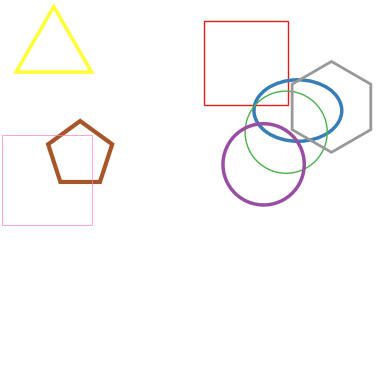[{"shape": "square", "thickness": 1, "radius": 0.55, "center": [0.638, 0.837]}, {"shape": "oval", "thickness": 2.5, "radius": 0.57, "center": [0.774, 0.713]}, {"shape": "circle", "thickness": 1, "radius": 0.53, "center": [0.743, 0.657]}, {"shape": "circle", "thickness": 2.5, "radius": 0.53, "center": [0.685, 0.573]}, {"shape": "triangle", "thickness": 2.5, "radius": 0.57, "center": [0.14, 0.87]}, {"shape": "pentagon", "thickness": 3, "radius": 0.44, "center": [0.208, 0.598]}, {"shape": "square", "thickness": 0.5, "radius": 0.59, "center": [0.122, 0.532]}, {"shape": "hexagon", "thickness": 2, "radius": 0.59, "center": [0.861, 0.722]}]